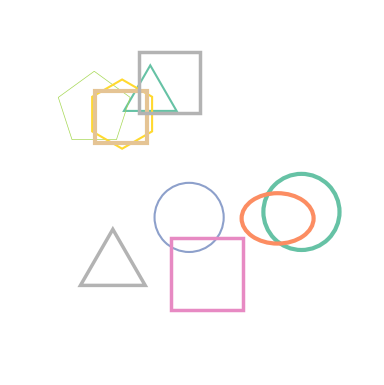[{"shape": "triangle", "thickness": 1.5, "radius": 0.39, "center": [0.39, 0.751]}, {"shape": "circle", "thickness": 3, "radius": 0.49, "center": [0.783, 0.45]}, {"shape": "oval", "thickness": 3, "radius": 0.47, "center": [0.721, 0.433]}, {"shape": "circle", "thickness": 1.5, "radius": 0.45, "center": [0.491, 0.435]}, {"shape": "square", "thickness": 2.5, "radius": 0.47, "center": [0.538, 0.288]}, {"shape": "pentagon", "thickness": 0.5, "radius": 0.49, "center": [0.245, 0.717]}, {"shape": "hexagon", "thickness": 1.5, "radius": 0.45, "center": [0.317, 0.704]}, {"shape": "square", "thickness": 3, "radius": 0.34, "center": [0.314, 0.696]}, {"shape": "square", "thickness": 2.5, "radius": 0.39, "center": [0.44, 0.786]}, {"shape": "triangle", "thickness": 2.5, "radius": 0.49, "center": [0.293, 0.307]}]